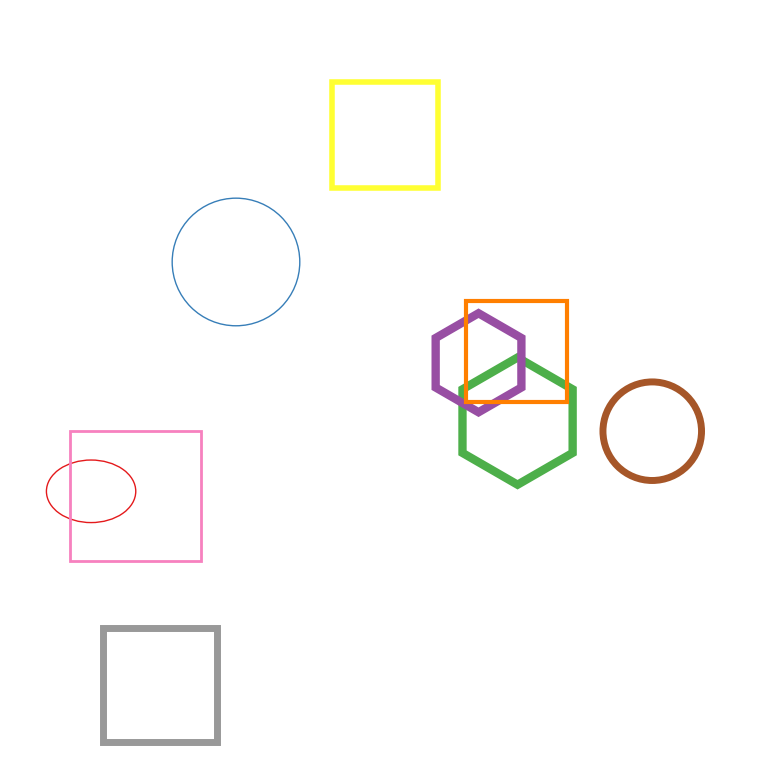[{"shape": "oval", "thickness": 0.5, "radius": 0.29, "center": [0.118, 0.362]}, {"shape": "circle", "thickness": 0.5, "radius": 0.41, "center": [0.306, 0.66]}, {"shape": "hexagon", "thickness": 3, "radius": 0.41, "center": [0.672, 0.453]}, {"shape": "hexagon", "thickness": 3, "radius": 0.32, "center": [0.621, 0.529]}, {"shape": "square", "thickness": 1.5, "radius": 0.33, "center": [0.671, 0.543]}, {"shape": "square", "thickness": 2, "radius": 0.34, "center": [0.5, 0.825]}, {"shape": "circle", "thickness": 2.5, "radius": 0.32, "center": [0.847, 0.44]}, {"shape": "square", "thickness": 1, "radius": 0.42, "center": [0.176, 0.355]}, {"shape": "square", "thickness": 2.5, "radius": 0.37, "center": [0.208, 0.11]}]